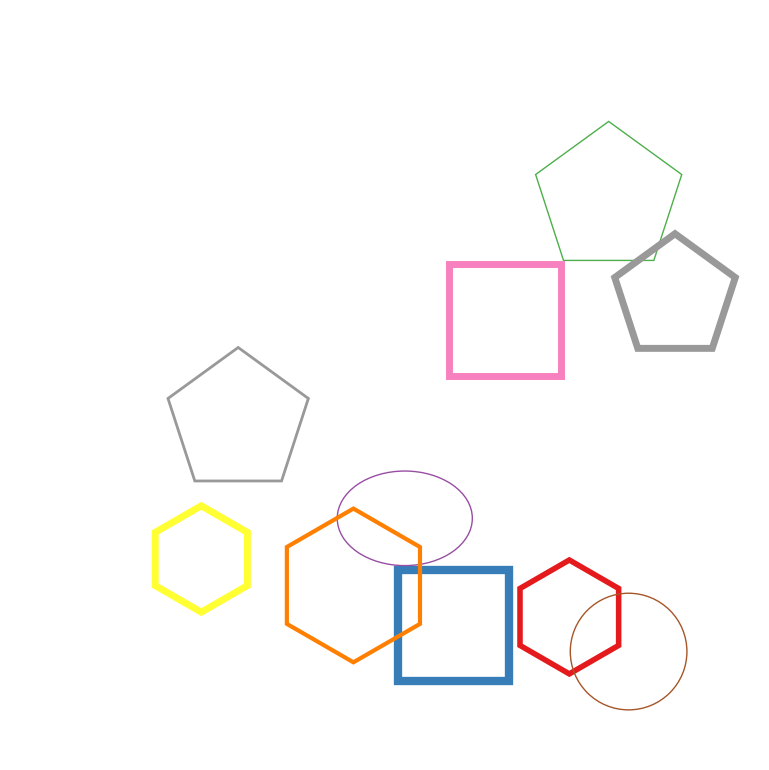[{"shape": "hexagon", "thickness": 2, "radius": 0.37, "center": [0.739, 0.199]}, {"shape": "square", "thickness": 3, "radius": 0.36, "center": [0.589, 0.187]}, {"shape": "pentagon", "thickness": 0.5, "radius": 0.5, "center": [0.79, 0.743]}, {"shape": "oval", "thickness": 0.5, "radius": 0.44, "center": [0.526, 0.327]}, {"shape": "hexagon", "thickness": 1.5, "radius": 0.5, "center": [0.459, 0.24]}, {"shape": "hexagon", "thickness": 2.5, "radius": 0.35, "center": [0.261, 0.274]}, {"shape": "circle", "thickness": 0.5, "radius": 0.38, "center": [0.816, 0.154]}, {"shape": "square", "thickness": 2.5, "radius": 0.36, "center": [0.656, 0.585]}, {"shape": "pentagon", "thickness": 1, "radius": 0.48, "center": [0.309, 0.453]}, {"shape": "pentagon", "thickness": 2.5, "radius": 0.41, "center": [0.877, 0.614]}]